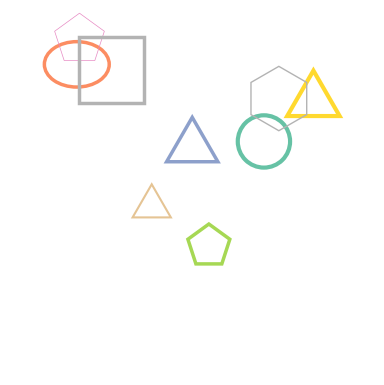[{"shape": "circle", "thickness": 3, "radius": 0.34, "center": [0.686, 0.633]}, {"shape": "oval", "thickness": 2.5, "radius": 0.42, "center": [0.199, 0.833]}, {"shape": "triangle", "thickness": 2.5, "radius": 0.38, "center": [0.499, 0.618]}, {"shape": "pentagon", "thickness": 0.5, "radius": 0.34, "center": [0.206, 0.898]}, {"shape": "pentagon", "thickness": 2.5, "radius": 0.29, "center": [0.543, 0.361]}, {"shape": "triangle", "thickness": 3, "radius": 0.39, "center": [0.814, 0.738]}, {"shape": "triangle", "thickness": 1.5, "radius": 0.29, "center": [0.394, 0.464]}, {"shape": "hexagon", "thickness": 1, "radius": 0.42, "center": [0.724, 0.744]}, {"shape": "square", "thickness": 2.5, "radius": 0.43, "center": [0.289, 0.817]}]